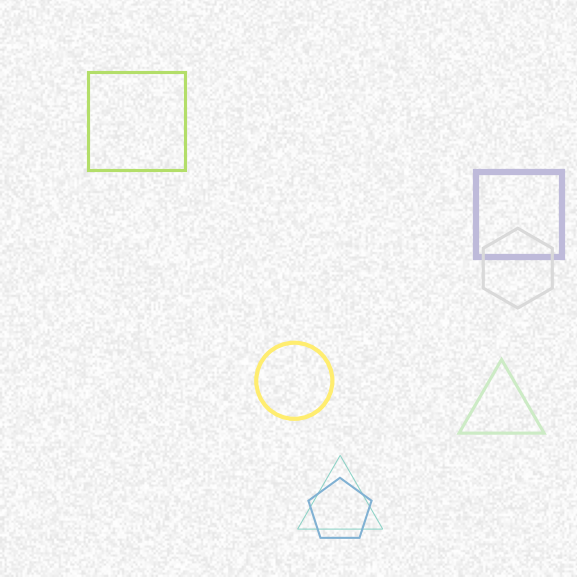[{"shape": "triangle", "thickness": 0.5, "radius": 0.43, "center": [0.589, 0.126]}, {"shape": "square", "thickness": 3, "radius": 0.37, "center": [0.899, 0.627]}, {"shape": "pentagon", "thickness": 1, "radius": 0.29, "center": [0.589, 0.114]}, {"shape": "square", "thickness": 1.5, "radius": 0.42, "center": [0.237, 0.79]}, {"shape": "hexagon", "thickness": 1.5, "radius": 0.35, "center": [0.897, 0.535]}, {"shape": "triangle", "thickness": 1.5, "radius": 0.43, "center": [0.869, 0.292]}, {"shape": "circle", "thickness": 2, "radius": 0.33, "center": [0.51, 0.34]}]